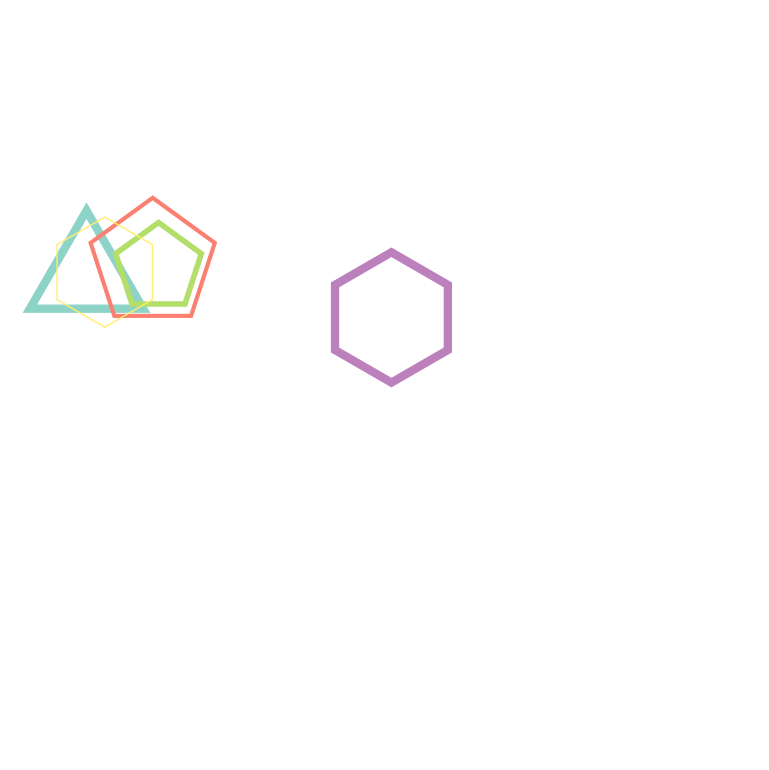[{"shape": "triangle", "thickness": 3, "radius": 0.42, "center": [0.112, 0.642]}, {"shape": "pentagon", "thickness": 1.5, "radius": 0.42, "center": [0.198, 0.658]}, {"shape": "pentagon", "thickness": 2, "radius": 0.29, "center": [0.206, 0.653]}, {"shape": "hexagon", "thickness": 3, "radius": 0.42, "center": [0.508, 0.588]}, {"shape": "hexagon", "thickness": 0.5, "radius": 0.36, "center": [0.136, 0.647]}]